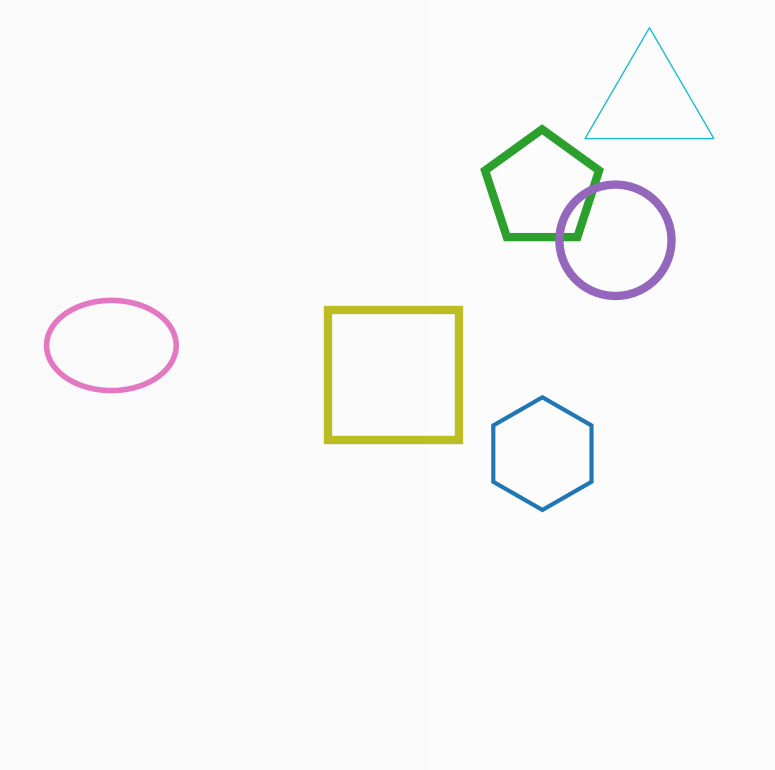[{"shape": "hexagon", "thickness": 1.5, "radius": 0.37, "center": [0.7, 0.411]}, {"shape": "pentagon", "thickness": 3, "radius": 0.39, "center": [0.699, 0.755]}, {"shape": "circle", "thickness": 3, "radius": 0.36, "center": [0.794, 0.688]}, {"shape": "oval", "thickness": 2, "radius": 0.42, "center": [0.144, 0.551]}, {"shape": "square", "thickness": 3, "radius": 0.42, "center": [0.507, 0.513]}, {"shape": "triangle", "thickness": 0.5, "radius": 0.48, "center": [0.838, 0.868]}]